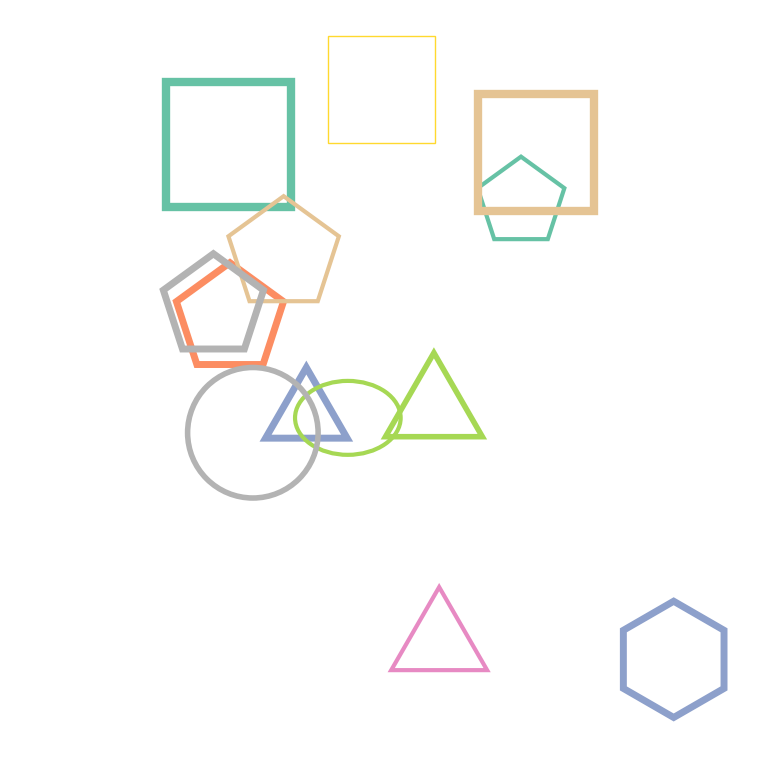[{"shape": "pentagon", "thickness": 1.5, "radius": 0.3, "center": [0.677, 0.737]}, {"shape": "square", "thickness": 3, "radius": 0.41, "center": [0.297, 0.813]}, {"shape": "pentagon", "thickness": 2.5, "radius": 0.37, "center": [0.299, 0.586]}, {"shape": "triangle", "thickness": 2.5, "radius": 0.31, "center": [0.398, 0.462]}, {"shape": "hexagon", "thickness": 2.5, "radius": 0.38, "center": [0.875, 0.144]}, {"shape": "triangle", "thickness": 1.5, "radius": 0.36, "center": [0.57, 0.166]}, {"shape": "oval", "thickness": 1.5, "radius": 0.34, "center": [0.452, 0.457]}, {"shape": "triangle", "thickness": 2, "radius": 0.36, "center": [0.564, 0.469]}, {"shape": "square", "thickness": 0.5, "radius": 0.35, "center": [0.495, 0.884]}, {"shape": "pentagon", "thickness": 1.5, "radius": 0.38, "center": [0.368, 0.67]}, {"shape": "square", "thickness": 3, "radius": 0.38, "center": [0.696, 0.802]}, {"shape": "pentagon", "thickness": 2.5, "radius": 0.34, "center": [0.277, 0.602]}, {"shape": "circle", "thickness": 2, "radius": 0.42, "center": [0.328, 0.438]}]